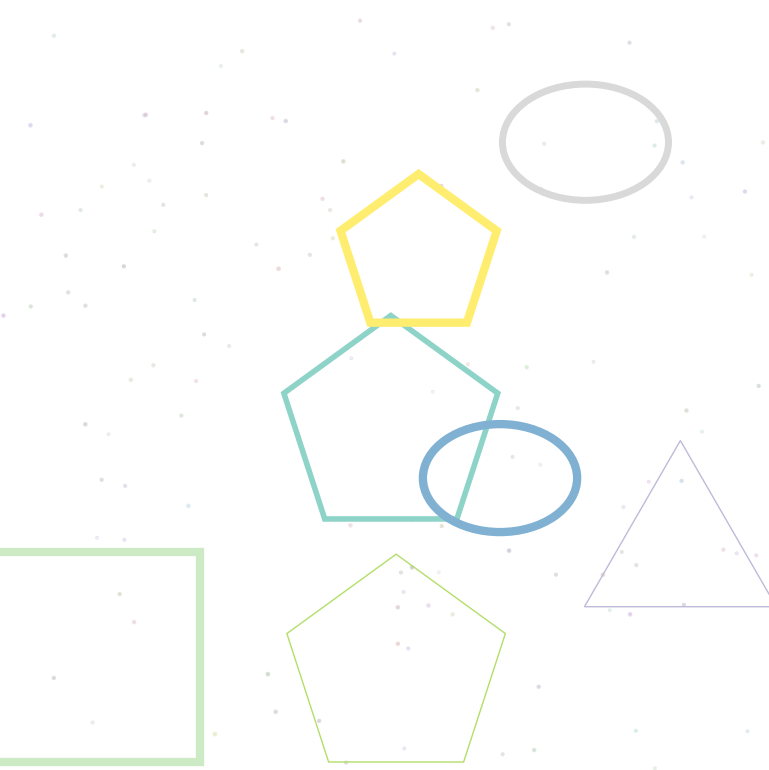[{"shape": "pentagon", "thickness": 2, "radius": 0.73, "center": [0.508, 0.444]}, {"shape": "triangle", "thickness": 0.5, "radius": 0.72, "center": [0.884, 0.284]}, {"shape": "oval", "thickness": 3, "radius": 0.5, "center": [0.649, 0.379]}, {"shape": "pentagon", "thickness": 0.5, "radius": 0.75, "center": [0.514, 0.131]}, {"shape": "oval", "thickness": 2.5, "radius": 0.54, "center": [0.76, 0.815]}, {"shape": "square", "thickness": 3, "radius": 0.68, "center": [0.123, 0.147]}, {"shape": "pentagon", "thickness": 3, "radius": 0.53, "center": [0.544, 0.667]}]